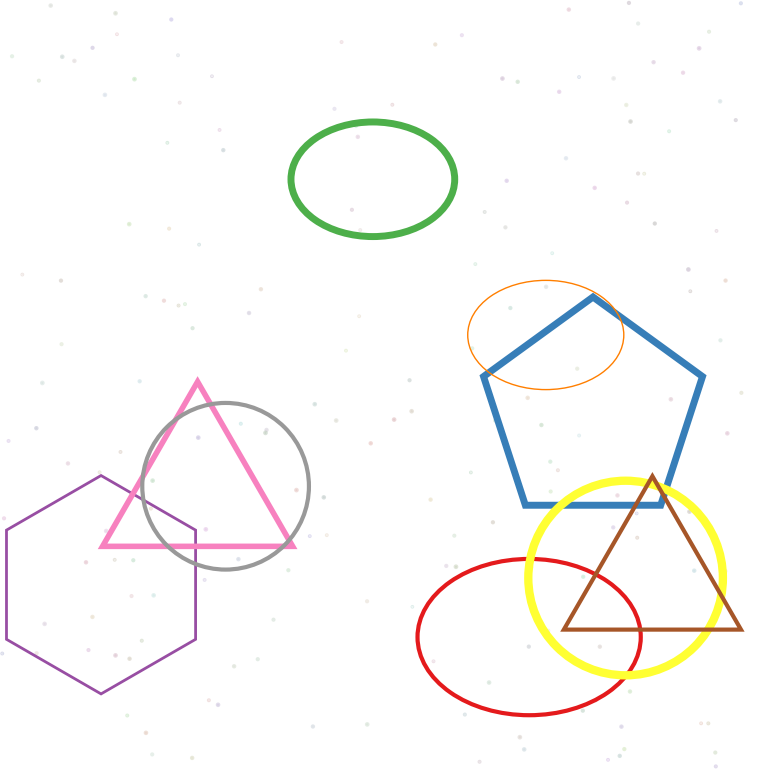[{"shape": "oval", "thickness": 1.5, "radius": 0.72, "center": [0.687, 0.173]}, {"shape": "pentagon", "thickness": 2.5, "radius": 0.75, "center": [0.77, 0.465]}, {"shape": "oval", "thickness": 2.5, "radius": 0.53, "center": [0.484, 0.767]}, {"shape": "hexagon", "thickness": 1, "radius": 0.71, "center": [0.131, 0.241]}, {"shape": "oval", "thickness": 0.5, "radius": 0.51, "center": [0.709, 0.565]}, {"shape": "circle", "thickness": 3, "radius": 0.63, "center": [0.812, 0.249]}, {"shape": "triangle", "thickness": 1.5, "radius": 0.66, "center": [0.847, 0.249]}, {"shape": "triangle", "thickness": 2, "radius": 0.71, "center": [0.257, 0.362]}, {"shape": "circle", "thickness": 1.5, "radius": 0.54, "center": [0.293, 0.368]}]